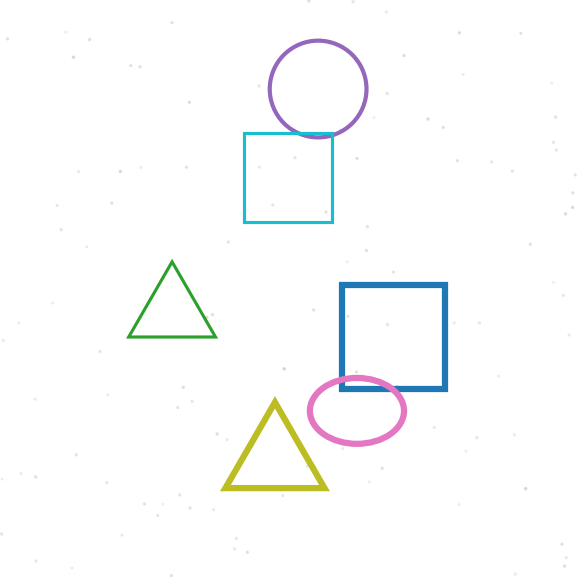[{"shape": "square", "thickness": 3, "radius": 0.45, "center": [0.682, 0.416]}, {"shape": "triangle", "thickness": 1.5, "radius": 0.43, "center": [0.298, 0.459]}, {"shape": "circle", "thickness": 2, "radius": 0.42, "center": [0.551, 0.845]}, {"shape": "oval", "thickness": 3, "radius": 0.41, "center": [0.618, 0.288]}, {"shape": "triangle", "thickness": 3, "radius": 0.5, "center": [0.476, 0.203]}, {"shape": "square", "thickness": 1.5, "radius": 0.38, "center": [0.499, 0.691]}]